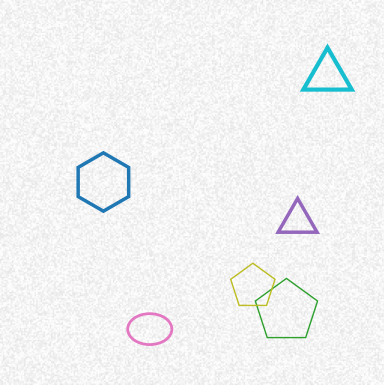[{"shape": "hexagon", "thickness": 2.5, "radius": 0.38, "center": [0.269, 0.527]}, {"shape": "pentagon", "thickness": 1, "radius": 0.42, "center": [0.744, 0.192]}, {"shape": "triangle", "thickness": 2.5, "radius": 0.29, "center": [0.773, 0.426]}, {"shape": "oval", "thickness": 2, "radius": 0.29, "center": [0.389, 0.145]}, {"shape": "pentagon", "thickness": 1, "radius": 0.3, "center": [0.657, 0.256]}, {"shape": "triangle", "thickness": 3, "radius": 0.36, "center": [0.851, 0.804]}]